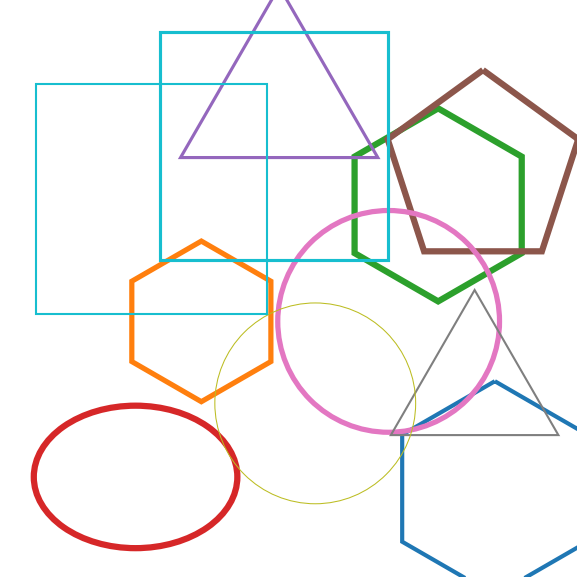[{"shape": "hexagon", "thickness": 2, "radius": 0.93, "center": [0.857, 0.154]}, {"shape": "hexagon", "thickness": 2.5, "radius": 0.7, "center": [0.349, 0.443]}, {"shape": "hexagon", "thickness": 3, "radius": 0.84, "center": [0.759, 0.644]}, {"shape": "oval", "thickness": 3, "radius": 0.88, "center": [0.235, 0.173]}, {"shape": "triangle", "thickness": 1.5, "radius": 0.99, "center": [0.483, 0.825]}, {"shape": "pentagon", "thickness": 3, "radius": 0.87, "center": [0.836, 0.704]}, {"shape": "circle", "thickness": 2.5, "radius": 0.96, "center": [0.673, 0.443]}, {"shape": "triangle", "thickness": 1, "radius": 0.84, "center": [0.822, 0.329]}, {"shape": "circle", "thickness": 0.5, "radius": 0.87, "center": [0.546, 0.301]}, {"shape": "square", "thickness": 1.5, "radius": 0.99, "center": [0.474, 0.746]}, {"shape": "square", "thickness": 1, "radius": 1.0, "center": [0.263, 0.654]}]